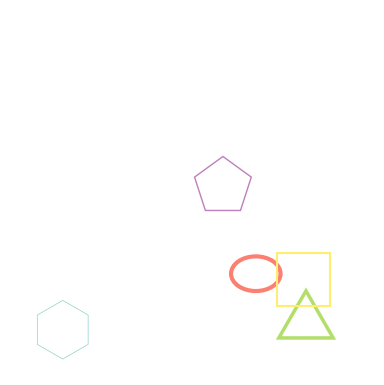[{"shape": "hexagon", "thickness": 0.5, "radius": 0.38, "center": [0.163, 0.144]}, {"shape": "oval", "thickness": 3, "radius": 0.32, "center": [0.664, 0.289]}, {"shape": "triangle", "thickness": 2.5, "radius": 0.41, "center": [0.795, 0.163]}, {"shape": "pentagon", "thickness": 1, "radius": 0.39, "center": [0.579, 0.516]}, {"shape": "square", "thickness": 1.5, "radius": 0.34, "center": [0.789, 0.273]}]